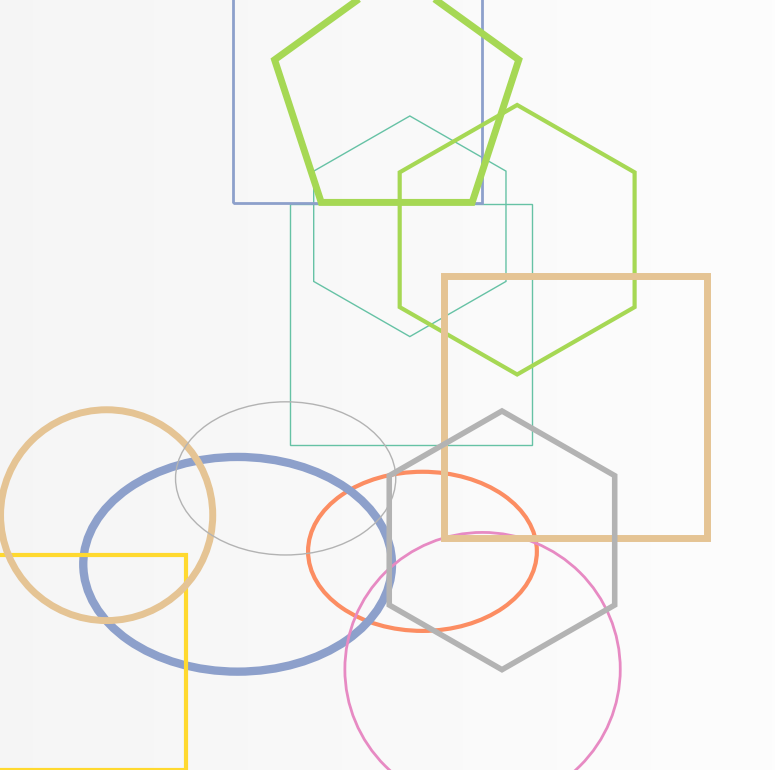[{"shape": "hexagon", "thickness": 0.5, "radius": 0.72, "center": [0.529, 0.706]}, {"shape": "square", "thickness": 0.5, "radius": 0.78, "center": [0.53, 0.578]}, {"shape": "oval", "thickness": 1.5, "radius": 0.74, "center": [0.545, 0.284]}, {"shape": "oval", "thickness": 3, "radius": 1.0, "center": [0.307, 0.267]}, {"shape": "square", "thickness": 1, "radius": 0.8, "center": [0.461, 0.897]}, {"shape": "circle", "thickness": 1, "radius": 0.89, "center": [0.623, 0.131]}, {"shape": "hexagon", "thickness": 1.5, "radius": 0.88, "center": [0.667, 0.689]}, {"shape": "pentagon", "thickness": 2.5, "radius": 0.83, "center": [0.512, 0.871]}, {"shape": "square", "thickness": 1.5, "radius": 0.7, "center": [0.1, 0.14]}, {"shape": "circle", "thickness": 2.5, "radius": 0.68, "center": [0.138, 0.331]}, {"shape": "square", "thickness": 2.5, "radius": 0.85, "center": [0.743, 0.472]}, {"shape": "hexagon", "thickness": 2, "radius": 0.84, "center": [0.648, 0.298]}, {"shape": "oval", "thickness": 0.5, "radius": 0.71, "center": [0.369, 0.379]}]